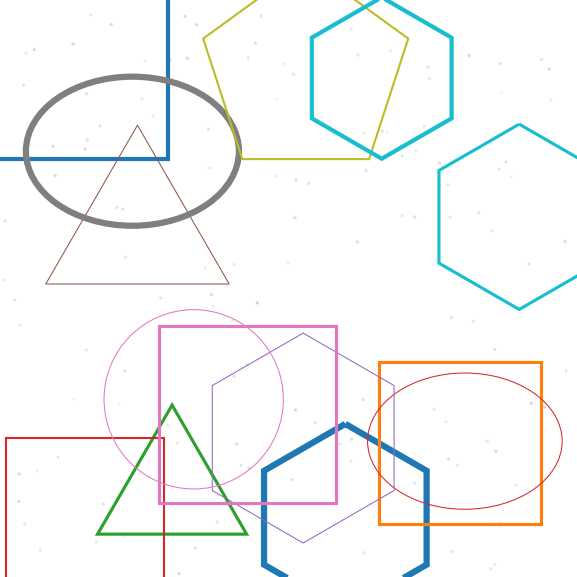[{"shape": "square", "thickness": 2, "radius": 0.8, "center": [0.13, 0.885]}, {"shape": "hexagon", "thickness": 3, "radius": 0.81, "center": [0.598, 0.103]}, {"shape": "square", "thickness": 1.5, "radius": 0.7, "center": [0.797, 0.232]}, {"shape": "triangle", "thickness": 1.5, "radius": 0.74, "center": [0.298, 0.149]}, {"shape": "square", "thickness": 1, "radius": 0.68, "center": [0.147, 0.104]}, {"shape": "oval", "thickness": 0.5, "radius": 0.84, "center": [0.805, 0.235]}, {"shape": "hexagon", "thickness": 0.5, "radius": 0.91, "center": [0.525, 0.241]}, {"shape": "triangle", "thickness": 0.5, "radius": 0.92, "center": [0.238, 0.599]}, {"shape": "square", "thickness": 1.5, "radius": 0.77, "center": [0.428, 0.281]}, {"shape": "circle", "thickness": 0.5, "radius": 0.78, "center": [0.335, 0.308]}, {"shape": "oval", "thickness": 3, "radius": 0.92, "center": [0.229, 0.737]}, {"shape": "pentagon", "thickness": 1, "radius": 0.93, "center": [0.529, 0.875]}, {"shape": "hexagon", "thickness": 1.5, "radius": 0.8, "center": [0.899, 0.624]}, {"shape": "hexagon", "thickness": 2, "radius": 0.7, "center": [0.661, 0.864]}]